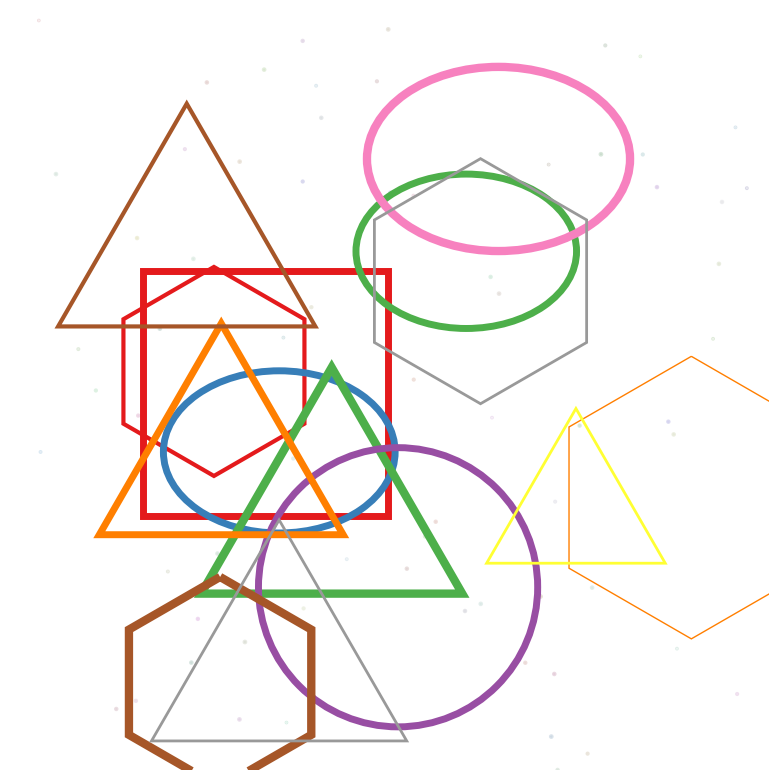[{"shape": "hexagon", "thickness": 1.5, "radius": 0.68, "center": [0.278, 0.518]}, {"shape": "square", "thickness": 2.5, "radius": 0.8, "center": [0.345, 0.489]}, {"shape": "oval", "thickness": 2.5, "radius": 0.75, "center": [0.363, 0.413]}, {"shape": "oval", "thickness": 2.5, "radius": 0.72, "center": [0.606, 0.674]}, {"shape": "triangle", "thickness": 3, "radius": 0.98, "center": [0.431, 0.327]}, {"shape": "circle", "thickness": 2.5, "radius": 0.91, "center": [0.517, 0.237]}, {"shape": "triangle", "thickness": 2.5, "radius": 0.91, "center": [0.287, 0.397]}, {"shape": "hexagon", "thickness": 0.5, "radius": 0.92, "center": [0.898, 0.354]}, {"shape": "triangle", "thickness": 1, "radius": 0.67, "center": [0.748, 0.336]}, {"shape": "hexagon", "thickness": 3, "radius": 0.68, "center": [0.286, 0.114]}, {"shape": "triangle", "thickness": 1.5, "radius": 0.96, "center": [0.243, 0.672]}, {"shape": "oval", "thickness": 3, "radius": 0.85, "center": [0.647, 0.794]}, {"shape": "hexagon", "thickness": 1, "radius": 0.8, "center": [0.624, 0.635]}, {"shape": "triangle", "thickness": 1, "radius": 0.96, "center": [0.362, 0.133]}]